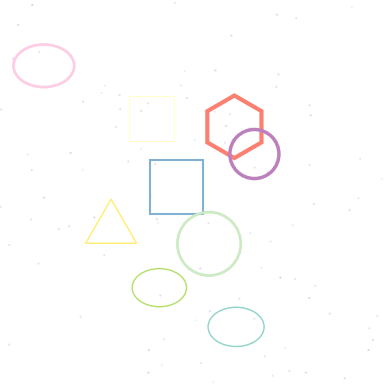[{"shape": "oval", "thickness": 1, "radius": 0.36, "center": [0.613, 0.151]}, {"shape": "square", "thickness": 0.5, "radius": 0.29, "center": [0.394, 0.692]}, {"shape": "hexagon", "thickness": 3, "radius": 0.41, "center": [0.609, 0.671]}, {"shape": "square", "thickness": 1.5, "radius": 0.35, "center": [0.458, 0.514]}, {"shape": "oval", "thickness": 1, "radius": 0.35, "center": [0.414, 0.253]}, {"shape": "oval", "thickness": 2, "radius": 0.39, "center": [0.114, 0.829]}, {"shape": "circle", "thickness": 2.5, "radius": 0.32, "center": [0.661, 0.6]}, {"shape": "circle", "thickness": 2, "radius": 0.41, "center": [0.543, 0.367]}, {"shape": "triangle", "thickness": 1, "radius": 0.38, "center": [0.289, 0.406]}]